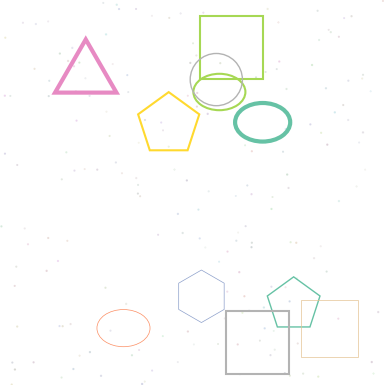[{"shape": "oval", "thickness": 3, "radius": 0.36, "center": [0.682, 0.682]}, {"shape": "pentagon", "thickness": 1, "radius": 0.36, "center": [0.763, 0.209]}, {"shape": "oval", "thickness": 0.5, "radius": 0.34, "center": [0.321, 0.148]}, {"shape": "hexagon", "thickness": 0.5, "radius": 0.34, "center": [0.523, 0.23]}, {"shape": "triangle", "thickness": 3, "radius": 0.46, "center": [0.223, 0.806]}, {"shape": "oval", "thickness": 1.5, "radius": 0.34, "center": [0.57, 0.761]}, {"shape": "square", "thickness": 1.5, "radius": 0.41, "center": [0.6, 0.876]}, {"shape": "pentagon", "thickness": 1.5, "radius": 0.42, "center": [0.438, 0.677]}, {"shape": "square", "thickness": 0.5, "radius": 0.37, "center": [0.856, 0.147]}, {"shape": "square", "thickness": 1.5, "radius": 0.41, "center": [0.669, 0.11]}, {"shape": "circle", "thickness": 1, "radius": 0.34, "center": [0.562, 0.793]}]